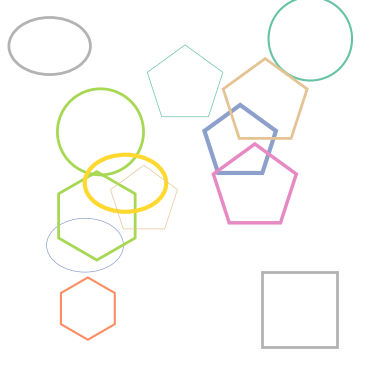[{"shape": "circle", "thickness": 1.5, "radius": 0.54, "center": [0.806, 0.899]}, {"shape": "pentagon", "thickness": 0.5, "radius": 0.52, "center": [0.481, 0.78]}, {"shape": "hexagon", "thickness": 1.5, "radius": 0.4, "center": [0.228, 0.198]}, {"shape": "pentagon", "thickness": 3, "radius": 0.49, "center": [0.624, 0.63]}, {"shape": "oval", "thickness": 0.5, "radius": 0.5, "center": [0.221, 0.363]}, {"shape": "pentagon", "thickness": 2.5, "radius": 0.57, "center": [0.662, 0.513]}, {"shape": "hexagon", "thickness": 2, "radius": 0.57, "center": [0.252, 0.439]}, {"shape": "circle", "thickness": 2, "radius": 0.56, "center": [0.261, 0.658]}, {"shape": "oval", "thickness": 3, "radius": 0.53, "center": [0.326, 0.524]}, {"shape": "pentagon", "thickness": 0.5, "radius": 0.46, "center": [0.374, 0.479]}, {"shape": "pentagon", "thickness": 2, "radius": 0.57, "center": [0.689, 0.733]}, {"shape": "oval", "thickness": 2, "radius": 0.53, "center": [0.129, 0.88]}, {"shape": "square", "thickness": 2, "radius": 0.48, "center": [0.779, 0.197]}]